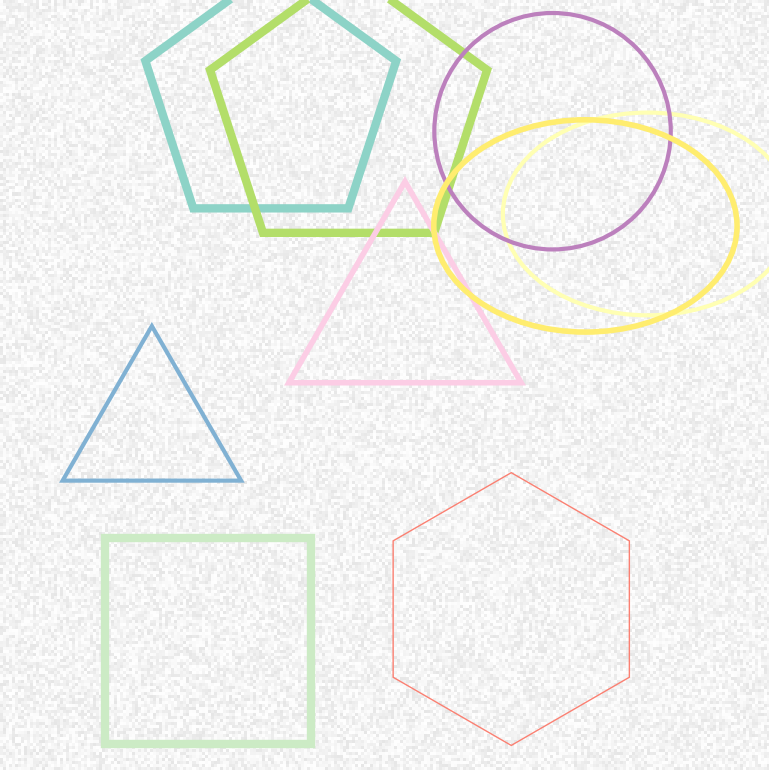[{"shape": "pentagon", "thickness": 3, "radius": 0.86, "center": [0.352, 0.868]}, {"shape": "oval", "thickness": 1.5, "radius": 0.94, "center": [0.841, 0.722]}, {"shape": "hexagon", "thickness": 0.5, "radius": 0.89, "center": [0.664, 0.209]}, {"shape": "triangle", "thickness": 1.5, "radius": 0.67, "center": [0.197, 0.443]}, {"shape": "pentagon", "thickness": 3, "radius": 0.95, "center": [0.453, 0.851]}, {"shape": "triangle", "thickness": 2, "radius": 0.87, "center": [0.526, 0.59]}, {"shape": "circle", "thickness": 1.5, "radius": 0.77, "center": [0.718, 0.83]}, {"shape": "square", "thickness": 3, "radius": 0.67, "center": [0.27, 0.168]}, {"shape": "oval", "thickness": 2, "radius": 0.98, "center": [0.76, 0.707]}]